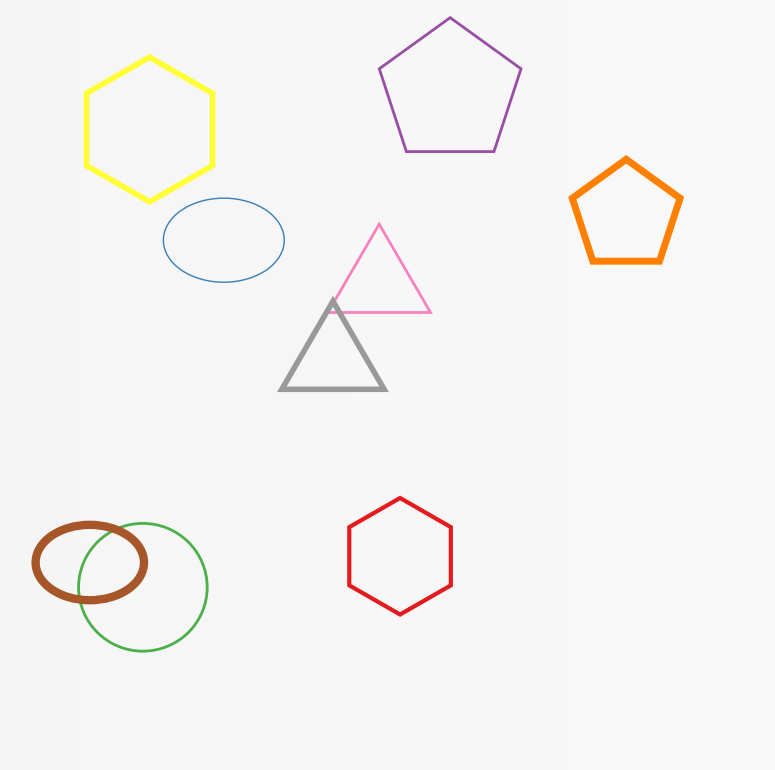[{"shape": "hexagon", "thickness": 1.5, "radius": 0.38, "center": [0.516, 0.278]}, {"shape": "oval", "thickness": 0.5, "radius": 0.39, "center": [0.289, 0.688]}, {"shape": "circle", "thickness": 1, "radius": 0.41, "center": [0.184, 0.237]}, {"shape": "pentagon", "thickness": 1, "radius": 0.48, "center": [0.581, 0.881]}, {"shape": "pentagon", "thickness": 2.5, "radius": 0.37, "center": [0.808, 0.72]}, {"shape": "hexagon", "thickness": 2, "radius": 0.47, "center": [0.193, 0.832]}, {"shape": "oval", "thickness": 3, "radius": 0.35, "center": [0.116, 0.269]}, {"shape": "triangle", "thickness": 1, "radius": 0.38, "center": [0.489, 0.632]}, {"shape": "triangle", "thickness": 2, "radius": 0.38, "center": [0.43, 0.533]}]